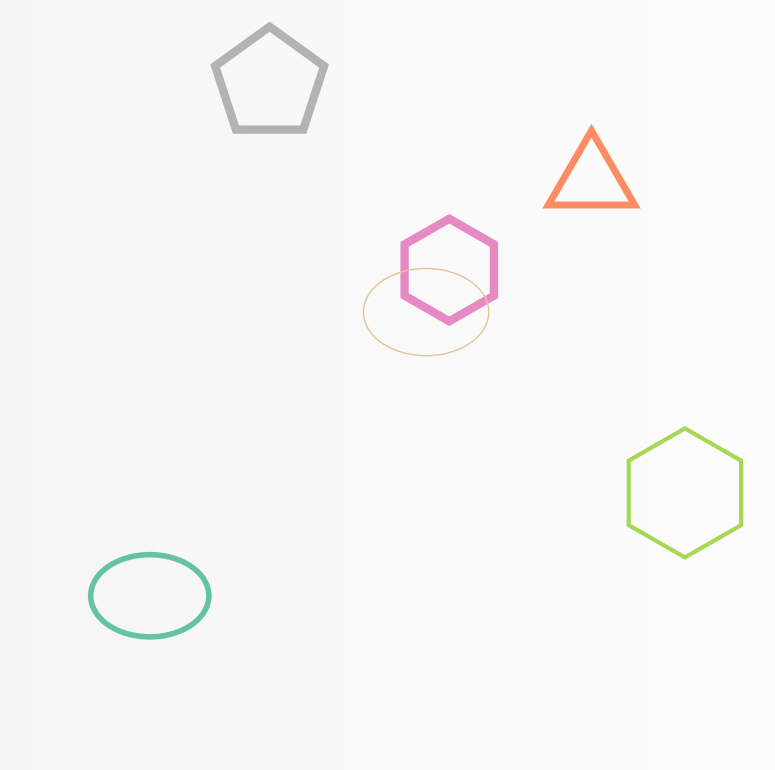[{"shape": "oval", "thickness": 2, "radius": 0.38, "center": [0.193, 0.226]}, {"shape": "triangle", "thickness": 2.5, "radius": 0.32, "center": [0.763, 0.766]}, {"shape": "hexagon", "thickness": 3, "radius": 0.33, "center": [0.58, 0.649]}, {"shape": "hexagon", "thickness": 1.5, "radius": 0.42, "center": [0.884, 0.36]}, {"shape": "oval", "thickness": 0.5, "radius": 0.4, "center": [0.55, 0.595]}, {"shape": "pentagon", "thickness": 3, "radius": 0.37, "center": [0.348, 0.891]}]